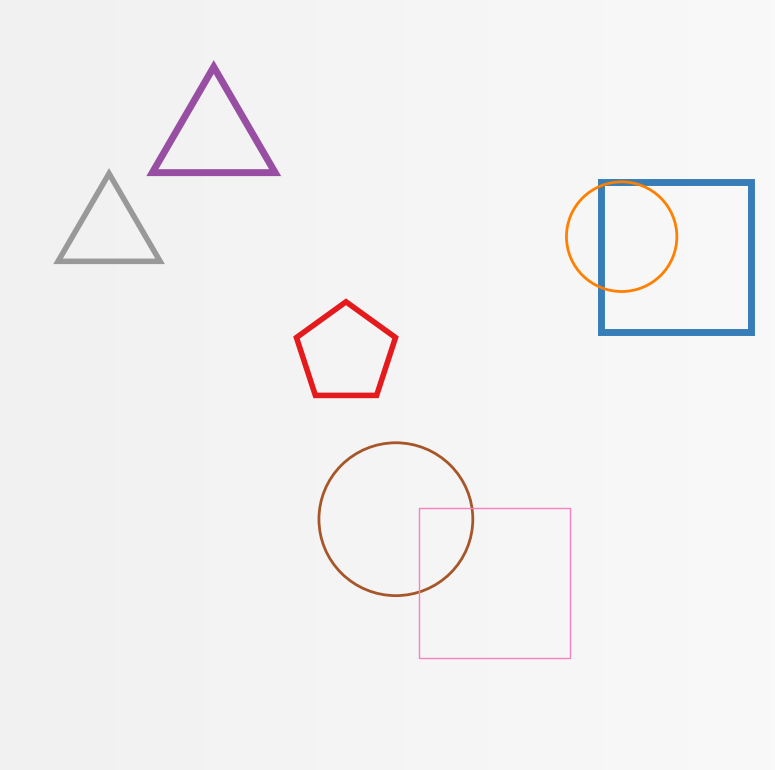[{"shape": "pentagon", "thickness": 2, "radius": 0.34, "center": [0.446, 0.541]}, {"shape": "square", "thickness": 2.5, "radius": 0.48, "center": [0.872, 0.666]}, {"shape": "triangle", "thickness": 2.5, "radius": 0.46, "center": [0.276, 0.822]}, {"shape": "circle", "thickness": 1, "radius": 0.36, "center": [0.802, 0.693]}, {"shape": "circle", "thickness": 1, "radius": 0.5, "center": [0.511, 0.326]}, {"shape": "square", "thickness": 0.5, "radius": 0.49, "center": [0.638, 0.243]}, {"shape": "triangle", "thickness": 2, "radius": 0.38, "center": [0.141, 0.699]}]